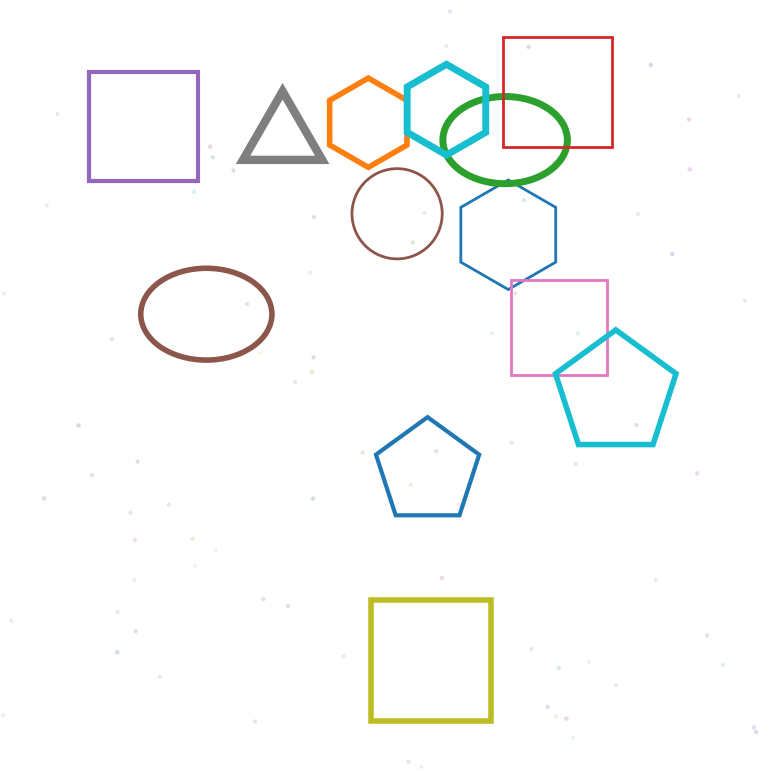[{"shape": "pentagon", "thickness": 1.5, "radius": 0.35, "center": [0.555, 0.388]}, {"shape": "hexagon", "thickness": 1, "radius": 0.36, "center": [0.66, 0.695]}, {"shape": "hexagon", "thickness": 2, "radius": 0.29, "center": [0.478, 0.841]}, {"shape": "oval", "thickness": 2.5, "radius": 0.4, "center": [0.656, 0.818]}, {"shape": "square", "thickness": 1, "radius": 0.36, "center": [0.724, 0.88]}, {"shape": "square", "thickness": 1.5, "radius": 0.36, "center": [0.187, 0.836]}, {"shape": "circle", "thickness": 1, "radius": 0.29, "center": [0.516, 0.722]}, {"shape": "oval", "thickness": 2, "radius": 0.43, "center": [0.268, 0.592]}, {"shape": "square", "thickness": 1, "radius": 0.31, "center": [0.726, 0.575]}, {"shape": "triangle", "thickness": 3, "radius": 0.3, "center": [0.367, 0.822]}, {"shape": "square", "thickness": 2, "radius": 0.39, "center": [0.56, 0.142]}, {"shape": "pentagon", "thickness": 2, "radius": 0.41, "center": [0.8, 0.489]}, {"shape": "hexagon", "thickness": 2.5, "radius": 0.29, "center": [0.58, 0.858]}]